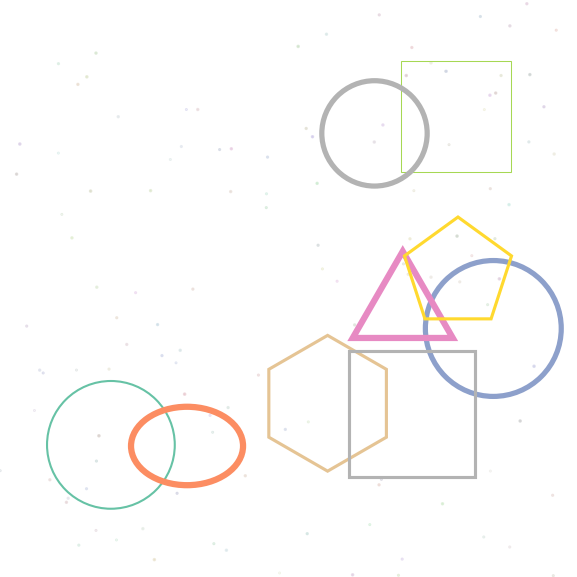[{"shape": "circle", "thickness": 1, "radius": 0.55, "center": [0.192, 0.229]}, {"shape": "oval", "thickness": 3, "radius": 0.48, "center": [0.324, 0.227]}, {"shape": "circle", "thickness": 2.5, "radius": 0.59, "center": [0.854, 0.43]}, {"shape": "triangle", "thickness": 3, "radius": 0.5, "center": [0.697, 0.464]}, {"shape": "square", "thickness": 0.5, "radius": 0.48, "center": [0.79, 0.798]}, {"shape": "pentagon", "thickness": 1.5, "radius": 0.49, "center": [0.793, 0.526]}, {"shape": "hexagon", "thickness": 1.5, "radius": 0.59, "center": [0.567, 0.301]}, {"shape": "circle", "thickness": 2.5, "radius": 0.46, "center": [0.648, 0.768]}, {"shape": "square", "thickness": 1.5, "radius": 0.55, "center": [0.714, 0.283]}]